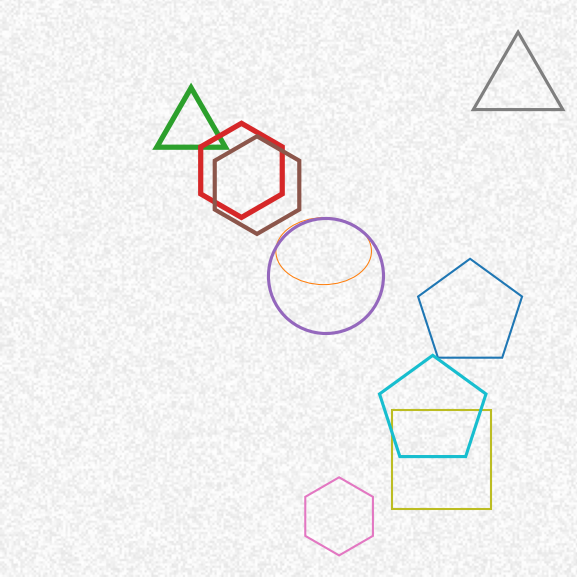[{"shape": "pentagon", "thickness": 1, "radius": 0.47, "center": [0.814, 0.456]}, {"shape": "oval", "thickness": 0.5, "radius": 0.41, "center": [0.56, 0.564]}, {"shape": "triangle", "thickness": 2.5, "radius": 0.34, "center": [0.331, 0.779]}, {"shape": "hexagon", "thickness": 2.5, "radius": 0.41, "center": [0.418, 0.704]}, {"shape": "circle", "thickness": 1.5, "radius": 0.5, "center": [0.564, 0.521]}, {"shape": "hexagon", "thickness": 2, "radius": 0.42, "center": [0.445, 0.679]}, {"shape": "hexagon", "thickness": 1, "radius": 0.34, "center": [0.587, 0.105]}, {"shape": "triangle", "thickness": 1.5, "radius": 0.45, "center": [0.897, 0.854]}, {"shape": "square", "thickness": 1, "radius": 0.43, "center": [0.764, 0.204]}, {"shape": "pentagon", "thickness": 1.5, "radius": 0.48, "center": [0.749, 0.287]}]